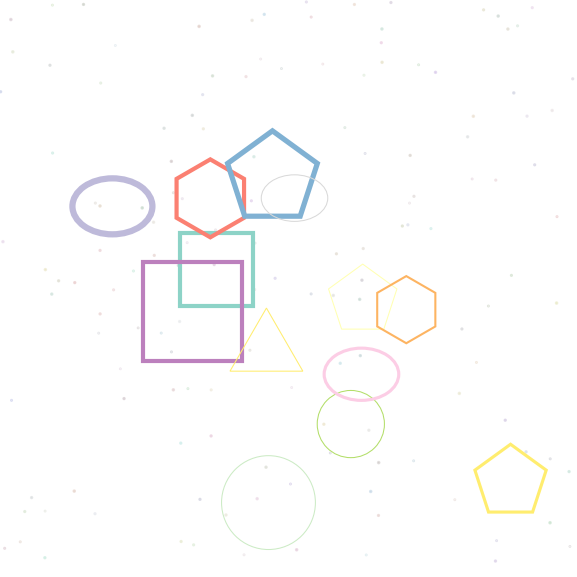[{"shape": "square", "thickness": 2, "radius": 0.32, "center": [0.375, 0.533]}, {"shape": "pentagon", "thickness": 0.5, "radius": 0.31, "center": [0.628, 0.48]}, {"shape": "oval", "thickness": 3, "radius": 0.35, "center": [0.195, 0.642]}, {"shape": "hexagon", "thickness": 2, "radius": 0.34, "center": [0.364, 0.656]}, {"shape": "pentagon", "thickness": 2.5, "radius": 0.41, "center": [0.472, 0.691]}, {"shape": "hexagon", "thickness": 1, "radius": 0.29, "center": [0.704, 0.463]}, {"shape": "circle", "thickness": 0.5, "radius": 0.29, "center": [0.607, 0.265]}, {"shape": "oval", "thickness": 1.5, "radius": 0.32, "center": [0.626, 0.351]}, {"shape": "oval", "thickness": 0.5, "radius": 0.29, "center": [0.51, 0.656]}, {"shape": "square", "thickness": 2, "radius": 0.43, "center": [0.333, 0.46]}, {"shape": "circle", "thickness": 0.5, "radius": 0.41, "center": [0.465, 0.129]}, {"shape": "pentagon", "thickness": 1.5, "radius": 0.32, "center": [0.884, 0.165]}, {"shape": "triangle", "thickness": 0.5, "radius": 0.36, "center": [0.461, 0.393]}]